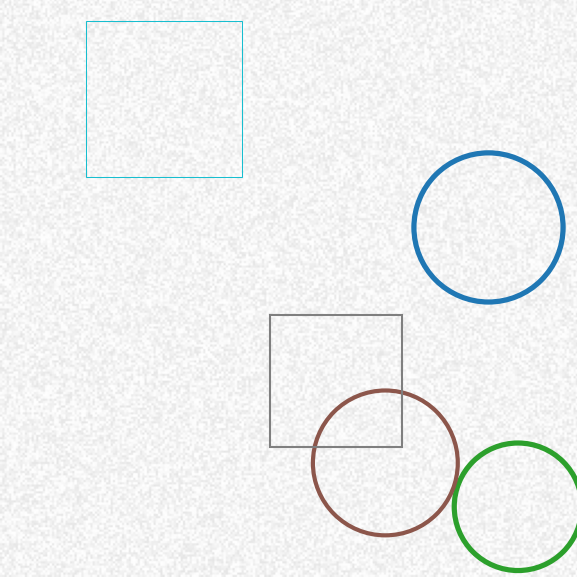[{"shape": "circle", "thickness": 2.5, "radius": 0.65, "center": [0.846, 0.605]}, {"shape": "circle", "thickness": 2.5, "radius": 0.55, "center": [0.897, 0.122]}, {"shape": "circle", "thickness": 2, "radius": 0.63, "center": [0.667, 0.198]}, {"shape": "square", "thickness": 1, "radius": 0.57, "center": [0.582, 0.34]}, {"shape": "square", "thickness": 0.5, "radius": 0.68, "center": [0.284, 0.828]}]